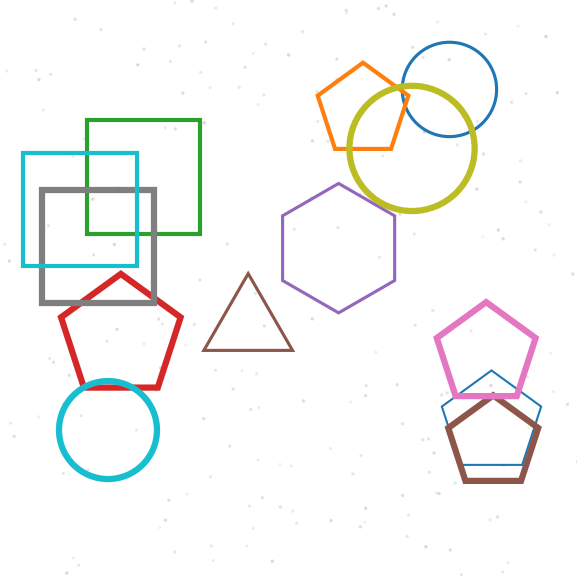[{"shape": "circle", "thickness": 1.5, "radius": 0.41, "center": [0.778, 0.844]}, {"shape": "pentagon", "thickness": 1, "radius": 0.45, "center": [0.851, 0.267]}, {"shape": "pentagon", "thickness": 2, "radius": 0.41, "center": [0.629, 0.808]}, {"shape": "square", "thickness": 2, "radius": 0.49, "center": [0.248, 0.693]}, {"shape": "pentagon", "thickness": 3, "radius": 0.54, "center": [0.209, 0.416]}, {"shape": "hexagon", "thickness": 1.5, "radius": 0.56, "center": [0.586, 0.569]}, {"shape": "pentagon", "thickness": 3, "radius": 0.41, "center": [0.854, 0.233]}, {"shape": "triangle", "thickness": 1.5, "radius": 0.44, "center": [0.43, 0.437]}, {"shape": "pentagon", "thickness": 3, "radius": 0.45, "center": [0.842, 0.386]}, {"shape": "square", "thickness": 3, "radius": 0.49, "center": [0.169, 0.572]}, {"shape": "circle", "thickness": 3, "radius": 0.54, "center": [0.713, 0.742]}, {"shape": "circle", "thickness": 3, "radius": 0.42, "center": [0.187, 0.254]}, {"shape": "square", "thickness": 2, "radius": 0.49, "center": [0.138, 0.637]}]